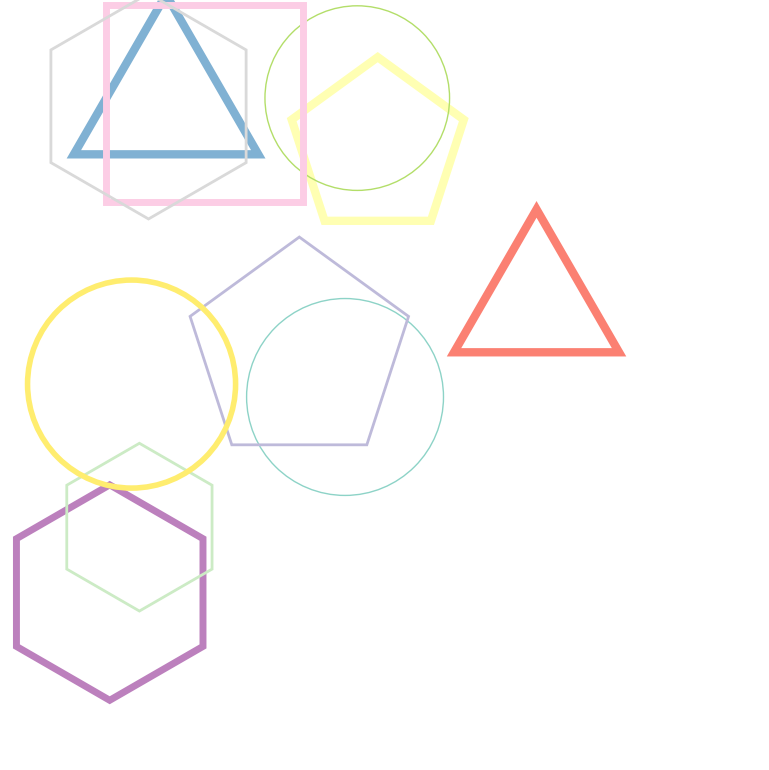[{"shape": "circle", "thickness": 0.5, "radius": 0.64, "center": [0.448, 0.484]}, {"shape": "pentagon", "thickness": 3, "radius": 0.59, "center": [0.491, 0.808]}, {"shape": "pentagon", "thickness": 1, "radius": 0.75, "center": [0.389, 0.543]}, {"shape": "triangle", "thickness": 3, "radius": 0.62, "center": [0.697, 0.604]}, {"shape": "triangle", "thickness": 3, "radius": 0.69, "center": [0.216, 0.869]}, {"shape": "circle", "thickness": 0.5, "radius": 0.6, "center": [0.464, 0.873]}, {"shape": "square", "thickness": 2.5, "radius": 0.64, "center": [0.266, 0.866]}, {"shape": "hexagon", "thickness": 1, "radius": 0.73, "center": [0.193, 0.862]}, {"shape": "hexagon", "thickness": 2.5, "radius": 0.7, "center": [0.142, 0.23]}, {"shape": "hexagon", "thickness": 1, "radius": 0.54, "center": [0.181, 0.315]}, {"shape": "circle", "thickness": 2, "radius": 0.68, "center": [0.171, 0.501]}]